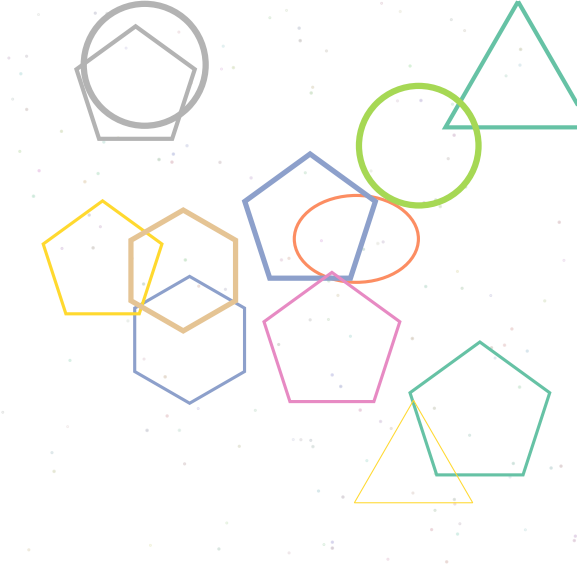[{"shape": "pentagon", "thickness": 1.5, "radius": 0.64, "center": [0.831, 0.28]}, {"shape": "triangle", "thickness": 2, "radius": 0.73, "center": [0.897, 0.851]}, {"shape": "oval", "thickness": 1.5, "radius": 0.54, "center": [0.617, 0.585]}, {"shape": "pentagon", "thickness": 2.5, "radius": 0.59, "center": [0.537, 0.614]}, {"shape": "hexagon", "thickness": 1.5, "radius": 0.55, "center": [0.328, 0.411]}, {"shape": "pentagon", "thickness": 1.5, "radius": 0.62, "center": [0.575, 0.404]}, {"shape": "circle", "thickness": 3, "radius": 0.52, "center": [0.725, 0.747]}, {"shape": "triangle", "thickness": 0.5, "radius": 0.59, "center": [0.716, 0.188]}, {"shape": "pentagon", "thickness": 1.5, "radius": 0.54, "center": [0.178, 0.543]}, {"shape": "hexagon", "thickness": 2.5, "radius": 0.52, "center": [0.317, 0.531]}, {"shape": "circle", "thickness": 3, "radius": 0.53, "center": [0.251, 0.887]}, {"shape": "pentagon", "thickness": 2, "radius": 0.54, "center": [0.235, 0.846]}]